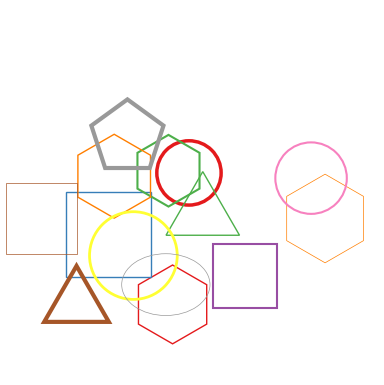[{"shape": "circle", "thickness": 2.5, "radius": 0.42, "center": [0.491, 0.551]}, {"shape": "hexagon", "thickness": 1, "radius": 0.51, "center": [0.448, 0.209]}, {"shape": "square", "thickness": 1, "radius": 0.55, "center": [0.282, 0.391]}, {"shape": "triangle", "thickness": 1, "radius": 0.55, "center": [0.527, 0.444]}, {"shape": "hexagon", "thickness": 1.5, "radius": 0.47, "center": [0.438, 0.557]}, {"shape": "square", "thickness": 1.5, "radius": 0.42, "center": [0.637, 0.283]}, {"shape": "hexagon", "thickness": 0.5, "radius": 0.58, "center": [0.844, 0.432]}, {"shape": "hexagon", "thickness": 1, "radius": 0.54, "center": [0.297, 0.542]}, {"shape": "circle", "thickness": 2, "radius": 0.57, "center": [0.346, 0.336]}, {"shape": "triangle", "thickness": 3, "radius": 0.48, "center": [0.199, 0.212]}, {"shape": "square", "thickness": 0.5, "radius": 0.46, "center": [0.109, 0.433]}, {"shape": "circle", "thickness": 1.5, "radius": 0.46, "center": [0.808, 0.537]}, {"shape": "pentagon", "thickness": 3, "radius": 0.49, "center": [0.331, 0.643]}, {"shape": "oval", "thickness": 0.5, "radius": 0.57, "center": [0.431, 0.261]}]